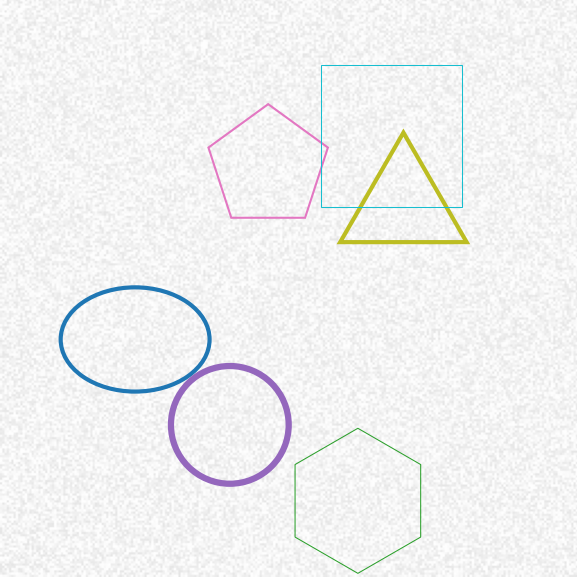[{"shape": "oval", "thickness": 2, "radius": 0.64, "center": [0.234, 0.411]}, {"shape": "hexagon", "thickness": 0.5, "radius": 0.63, "center": [0.62, 0.132]}, {"shape": "circle", "thickness": 3, "radius": 0.51, "center": [0.398, 0.263]}, {"shape": "pentagon", "thickness": 1, "radius": 0.54, "center": [0.464, 0.71]}, {"shape": "triangle", "thickness": 2, "radius": 0.63, "center": [0.699, 0.643]}, {"shape": "square", "thickness": 0.5, "radius": 0.61, "center": [0.678, 0.764]}]